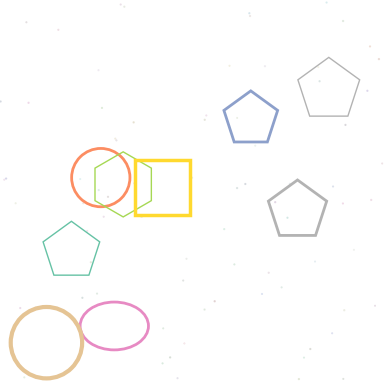[{"shape": "pentagon", "thickness": 1, "radius": 0.39, "center": [0.185, 0.348]}, {"shape": "circle", "thickness": 2, "radius": 0.38, "center": [0.262, 0.539]}, {"shape": "pentagon", "thickness": 2, "radius": 0.37, "center": [0.651, 0.691]}, {"shape": "oval", "thickness": 2, "radius": 0.44, "center": [0.297, 0.153]}, {"shape": "hexagon", "thickness": 1, "radius": 0.42, "center": [0.32, 0.521]}, {"shape": "square", "thickness": 2.5, "radius": 0.36, "center": [0.423, 0.514]}, {"shape": "circle", "thickness": 3, "radius": 0.46, "center": [0.121, 0.11]}, {"shape": "pentagon", "thickness": 1, "radius": 0.42, "center": [0.854, 0.767]}, {"shape": "pentagon", "thickness": 2, "radius": 0.4, "center": [0.773, 0.453]}]